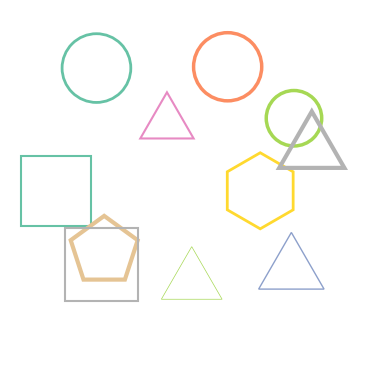[{"shape": "square", "thickness": 1.5, "radius": 0.45, "center": [0.145, 0.504]}, {"shape": "circle", "thickness": 2, "radius": 0.45, "center": [0.251, 0.823]}, {"shape": "circle", "thickness": 2.5, "radius": 0.44, "center": [0.591, 0.827]}, {"shape": "triangle", "thickness": 1, "radius": 0.49, "center": [0.757, 0.298]}, {"shape": "triangle", "thickness": 1.5, "radius": 0.4, "center": [0.434, 0.68]}, {"shape": "triangle", "thickness": 0.5, "radius": 0.46, "center": [0.498, 0.268]}, {"shape": "circle", "thickness": 2.5, "radius": 0.36, "center": [0.764, 0.693]}, {"shape": "hexagon", "thickness": 2, "radius": 0.49, "center": [0.676, 0.504]}, {"shape": "pentagon", "thickness": 3, "radius": 0.46, "center": [0.271, 0.348]}, {"shape": "triangle", "thickness": 3, "radius": 0.49, "center": [0.81, 0.613]}, {"shape": "square", "thickness": 1.5, "radius": 0.47, "center": [0.263, 0.313]}]